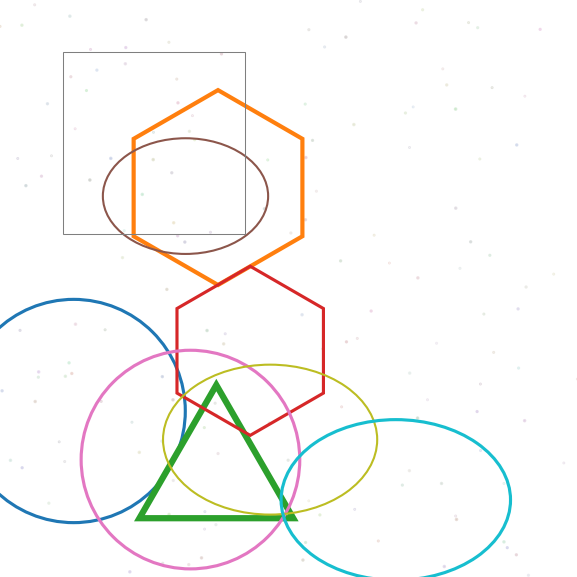[{"shape": "circle", "thickness": 1.5, "radius": 0.97, "center": [0.128, 0.287]}, {"shape": "hexagon", "thickness": 2, "radius": 0.84, "center": [0.378, 0.674]}, {"shape": "triangle", "thickness": 3, "radius": 0.77, "center": [0.375, 0.179]}, {"shape": "hexagon", "thickness": 1.5, "radius": 0.73, "center": [0.433, 0.392]}, {"shape": "oval", "thickness": 1, "radius": 0.72, "center": [0.321, 0.66]}, {"shape": "circle", "thickness": 1.5, "radius": 0.95, "center": [0.33, 0.203]}, {"shape": "square", "thickness": 0.5, "radius": 0.79, "center": [0.267, 0.752]}, {"shape": "oval", "thickness": 1, "radius": 0.93, "center": [0.468, 0.238]}, {"shape": "oval", "thickness": 1.5, "radius": 0.99, "center": [0.685, 0.133]}]